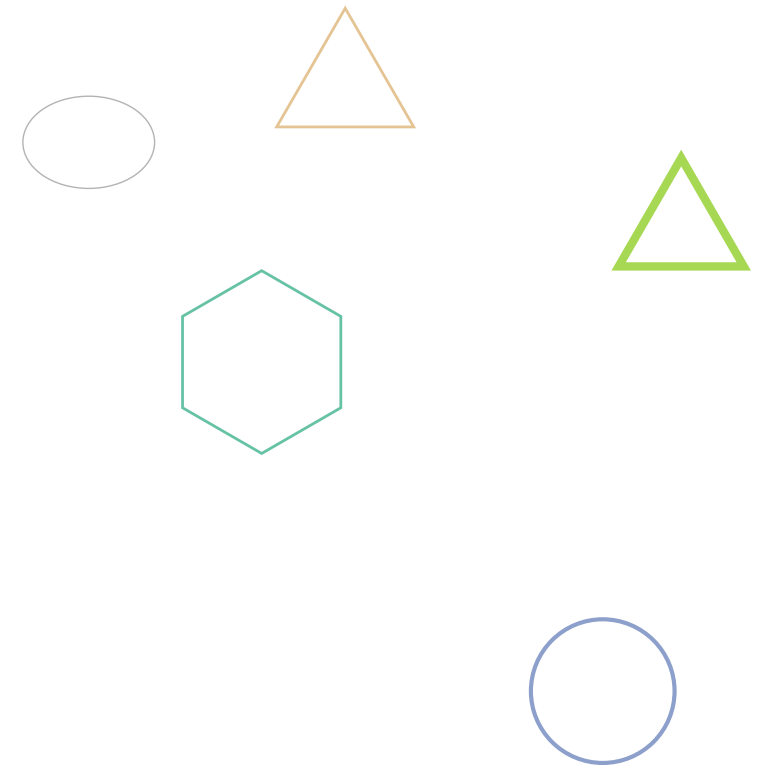[{"shape": "hexagon", "thickness": 1, "radius": 0.59, "center": [0.34, 0.53]}, {"shape": "circle", "thickness": 1.5, "radius": 0.47, "center": [0.783, 0.102]}, {"shape": "triangle", "thickness": 3, "radius": 0.47, "center": [0.885, 0.701]}, {"shape": "triangle", "thickness": 1, "radius": 0.51, "center": [0.448, 0.887]}, {"shape": "oval", "thickness": 0.5, "radius": 0.43, "center": [0.115, 0.815]}]